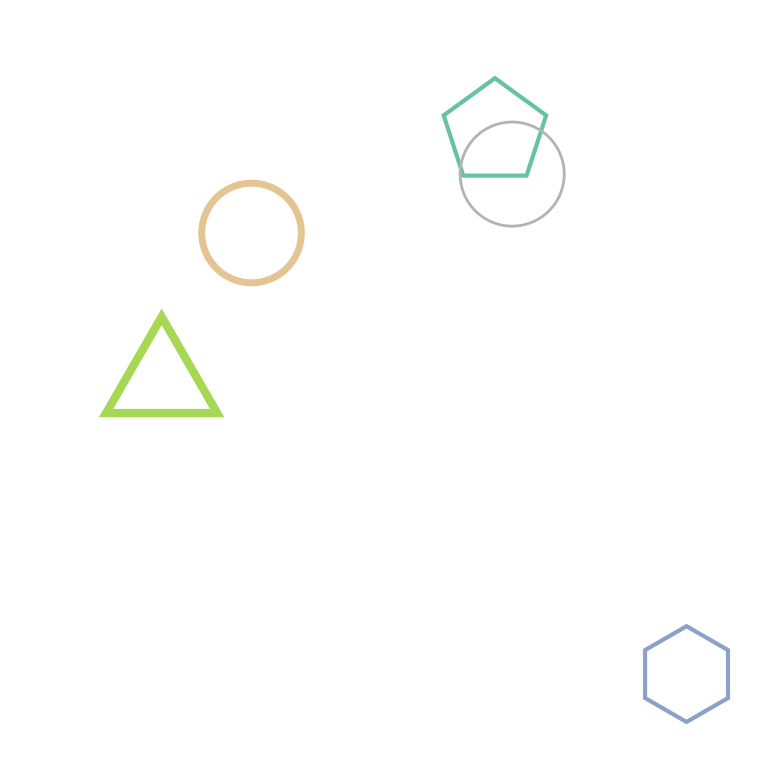[{"shape": "pentagon", "thickness": 1.5, "radius": 0.35, "center": [0.643, 0.829]}, {"shape": "hexagon", "thickness": 1.5, "radius": 0.31, "center": [0.892, 0.125]}, {"shape": "triangle", "thickness": 3, "radius": 0.42, "center": [0.21, 0.505]}, {"shape": "circle", "thickness": 2.5, "radius": 0.32, "center": [0.327, 0.697]}, {"shape": "circle", "thickness": 1, "radius": 0.34, "center": [0.665, 0.774]}]